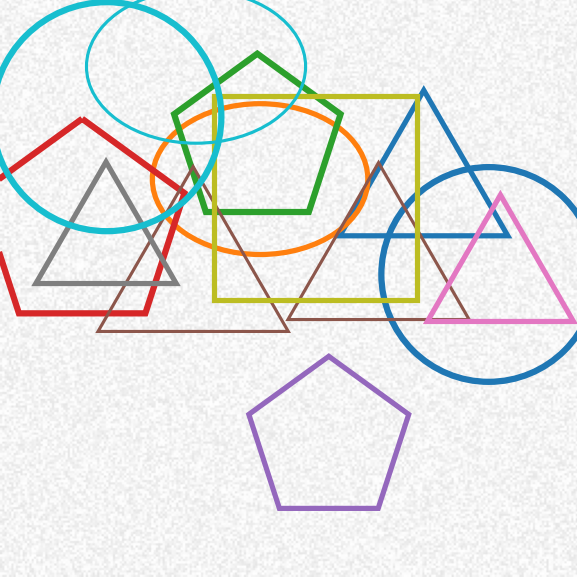[{"shape": "triangle", "thickness": 2.5, "radius": 0.84, "center": [0.734, 0.675]}, {"shape": "circle", "thickness": 3, "radius": 0.93, "center": [0.846, 0.524]}, {"shape": "oval", "thickness": 2.5, "radius": 0.93, "center": [0.45, 0.689]}, {"shape": "pentagon", "thickness": 3, "radius": 0.76, "center": [0.446, 0.755]}, {"shape": "pentagon", "thickness": 3, "radius": 0.93, "center": [0.142, 0.607]}, {"shape": "pentagon", "thickness": 2.5, "radius": 0.73, "center": [0.569, 0.237]}, {"shape": "triangle", "thickness": 1.5, "radius": 0.95, "center": [0.334, 0.52]}, {"shape": "triangle", "thickness": 1.5, "radius": 0.91, "center": [0.655, 0.536]}, {"shape": "triangle", "thickness": 2.5, "radius": 0.73, "center": [0.867, 0.515]}, {"shape": "triangle", "thickness": 2.5, "radius": 0.7, "center": [0.184, 0.578]}, {"shape": "square", "thickness": 2.5, "radius": 0.88, "center": [0.546, 0.657]}, {"shape": "circle", "thickness": 3, "radius": 0.99, "center": [0.185, 0.797]}, {"shape": "oval", "thickness": 1.5, "radius": 0.95, "center": [0.339, 0.884]}]